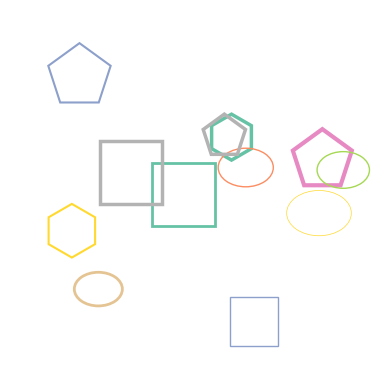[{"shape": "hexagon", "thickness": 2.5, "radius": 0.3, "center": [0.601, 0.644]}, {"shape": "square", "thickness": 2, "radius": 0.41, "center": [0.476, 0.495]}, {"shape": "oval", "thickness": 1, "radius": 0.36, "center": [0.638, 0.565]}, {"shape": "pentagon", "thickness": 1.5, "radius": 0.43, "center": [0.206, 0.803]}, {"shape": "square", "thickness": 1, "radius": 0.32, "center": [0.66, 0.164]}, {"shape": "pentagon", "thickness": 3, "radius": 0.4, "center": [0.837, 0.584]}, {"shape": "oval", "thickness": 1, "radius": 0.34, "center": [0.892, 0.559]}, {"shape": "hexagon", "thickness": 1.5, "radius": 0.35, "center": [0.187, 0.401]}, {"shape": "oval", "thickness": 0.5, "radius": 0.42, "center": [0.829, 0.446]}, {"shape": "oval", "thickness": 2, "radius": 0.31, "center": [0.255, 0.249]}, {"shape": "square", "thickness": 2.5, "radius": 0.41, "center": [0.34, 0.551]}, {"shape": "pentagon", "thickness": 2.5, "radius": 0.29, "center": [0.583, 0.646]}]